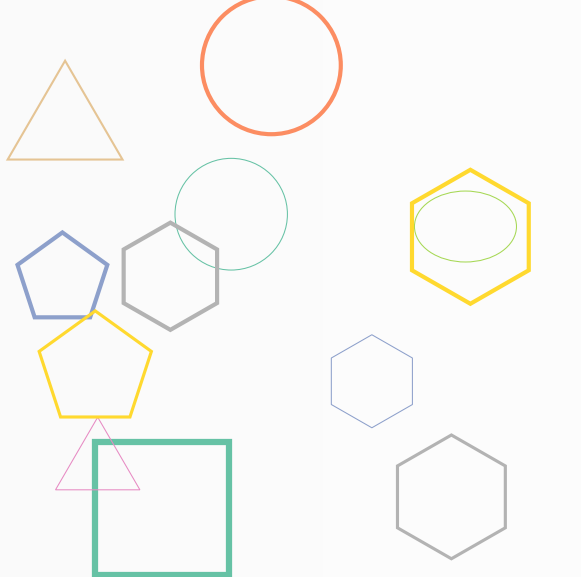[{"shape": "square", "thickness": 3, "radius": 0.58, "center": [0.278, 0.119]}, {"shape": "circle", "thickness": 0.5, "radius": 0.48, "center": [0.398, 0.628]}, {"shape": "circle", "thickness": 2, "radius": 0.6, "center": [0.467, 0.886]}, {"shape": "hexagon", "thickness": 0.5, "radius": 0.4, "center": [0.64, 0.339]}, {"shape": "pentagon", "thickness": 2, "radius": 0.41, "center": [0.107, 0.515]}, {"shape": "triangle", "thickness": 0.5, "radius": 0.42, "center": [0.168, 0.193]}, {"shape": "oval", "thickness": 0.5, "radius": 0.44, "center": [0.801, 0.607]}, {"shape": "pentagon", "thickness": 1.5, "radius": 0.51, "center": [0.164, 0.359]}, {"shape": "hexagon", "thickness": 2, "radius": 0.58, "center": [0.809, 0.589]}, {"shape": "triangle", "thickness": 1, "radius": 0.57, "center": [0.112, 0.78]}, {"shape": "hexagon", "thickness": 1.5, "radius": 0.54, "center": [0.777, 0.139]}, {"shape": "hexagon", "thickness": 2, "radius": 0.46, "center": [0.293, 0.521]}]